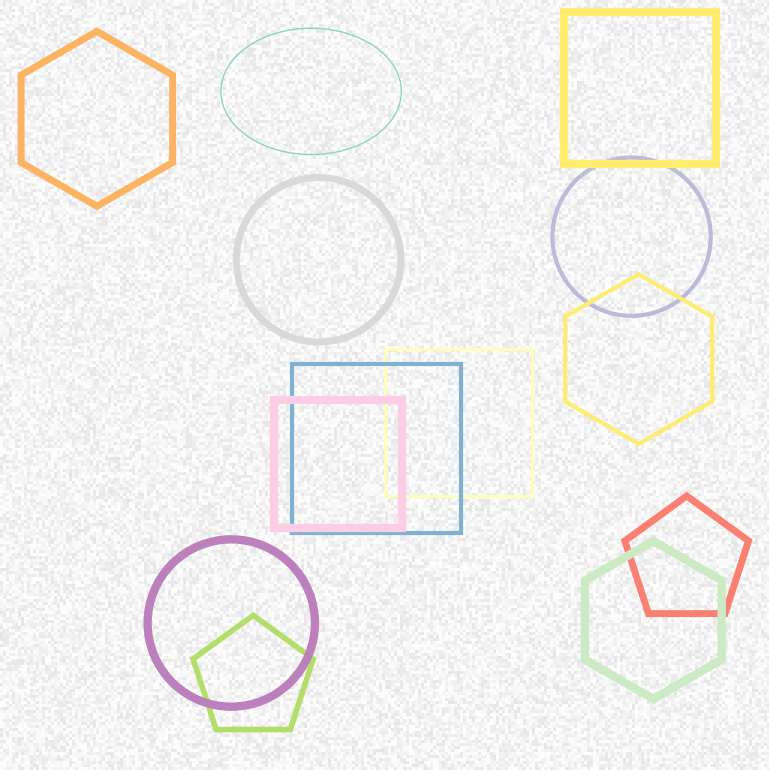[{"shape": "oval", "thickness": 0.5, "radius": 0.59, "center": [0.404, 0.881]}, {"shape": "square", "thickness": 1, "radius": 0.48, "center": [0.595, 0.451]}, {"shape": "circle", "thickness": 1.5, "radius": 0.51, "center": [0.82, 0.693]}, {"shape": "pentagon", "thickness": 2.5, "radius": 0.42, "center": [0.892, 0.271]}, {"shape": "square", "thickness": 1.5, "radius": 0.55, "center": [0.488, 0.417]}, {"shape": "hexagon", "thickness": 2.5, "radius": 0.57, "center": [0.126, 0.846]}, {"shape": "pentagon", "thickness": 2, "radius": 0.41, "center": [0.329, 0.119]}, {"shape": "square", "thickness": 3, "radius": 0.42, "center": [0.439, 0.397]}, {"shape": "circle", "thickness": 2.5, "radius": 0.53, "center": [0.414, 0.663]}, {"shape": "circle", "thickness": 3, "radius": 0.54, "center": [0.3, 0.191]}, {"shape": "hexagon", "thickness": 3, "radius": 0.51, "center": [0.848, 0.195]}, {"shape": "square", "thickness": 3, "radius": 0.5, "center": [0.831, 0.885]}, {"shape": "hexagon", "thickness": 1.5, "radius": 0.55, "center": [0.83, 0.534]}]